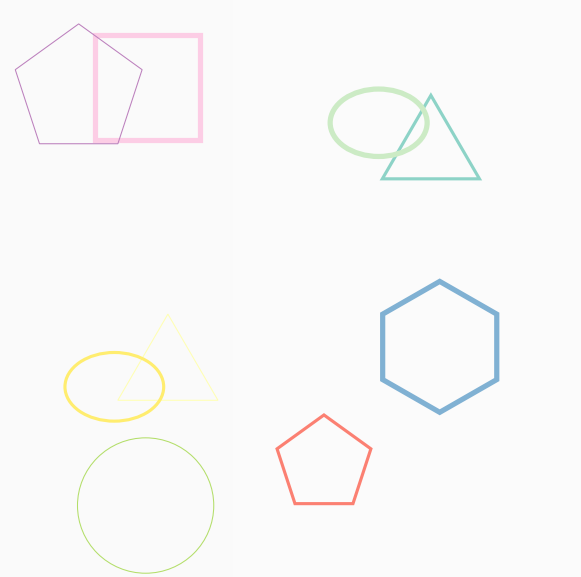[{"shape": "triangle", "thickness": 1.5, "radius": 0.48, "center": [0.741, 0.738]}, {"shape": "triangle", "thickness": 0.5, "radius": 0.5, "center": [0.289, 0.356]}, {"shape": "pentagon", "thickness": 1.5, "radius": 0.42, "center": [0.557, 0.196]}, {"shape": "hexagon", "thickness": 2.5, "radius": 0.57, "center": [0.757, 0.399]}, {"shape": "circle", "thickness": 0.5, "radius": 0.59, "center": [0.251, 0.124]}, {"shape": "square", "thickness": 2.5, "radius": 0.45, "center": [0.254, 0.847]}, {"shape": "pentagon", "thickness": 0.5, "radius": 0.57, "center": [0.135, 0.843]}, {"shape": "oval", "thickness": 2.5, "radius": 0.42, "center": [0.651, 0.787]}, {"shape": "oval", "thickness": 1.5, "radius": 0.42, "center": [0.197, 0.329]}]